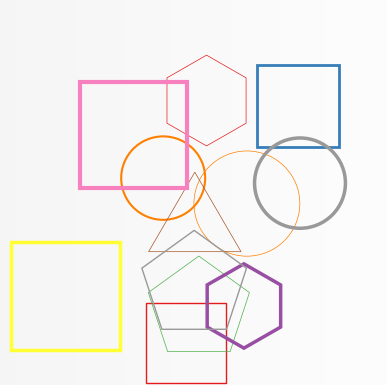[{"shape": "hexagon", "thickness": 0.5, "radius": 0.59, "center": [0.533, 0.739]}, {"shape": "square", "thickness": 1, "radius": 0.52, "center": [0.479, 0.109]}, {"shape": "square", "thickness": 2, "radius": 0.53, "center": [0.769, 0.725]}, {"shape": "pentagon", "thickness": 0.5, "radius": 0.69, "center": [0.513, 0.198]}, {"shape": "hexagon", "thickness": 2.5, "radius": 0.55, "center": [0.629, 0.205]}, {"shape": "circle", "thickness": 1.5, "radius": 0.54, "center": [0.421, 0.537]}, {"shape": "circle", "thickness": 0.5, "radius": 0.68, "center": [0.637, 0.471]}, {"shape": "square", "thickness": 2.5, "radius": 0.7, "center": [0.17, 0.231]}, {"shape": "triangle", "thickness": 0.5, "radius": 0.69, "center": [0.503, 0.415]}, {"shape": "square", "thickness": 3, "radius": 0.69, "center": [0.345, 0.649]}, {"shape": "pentagon", "thickness": 1, "radius": 0.71, "center": [0.501, 0.26]}, {"shape": "circle", "thickness": 2.5, "radius": 0.59, "center": [0.774, 0.524]}]